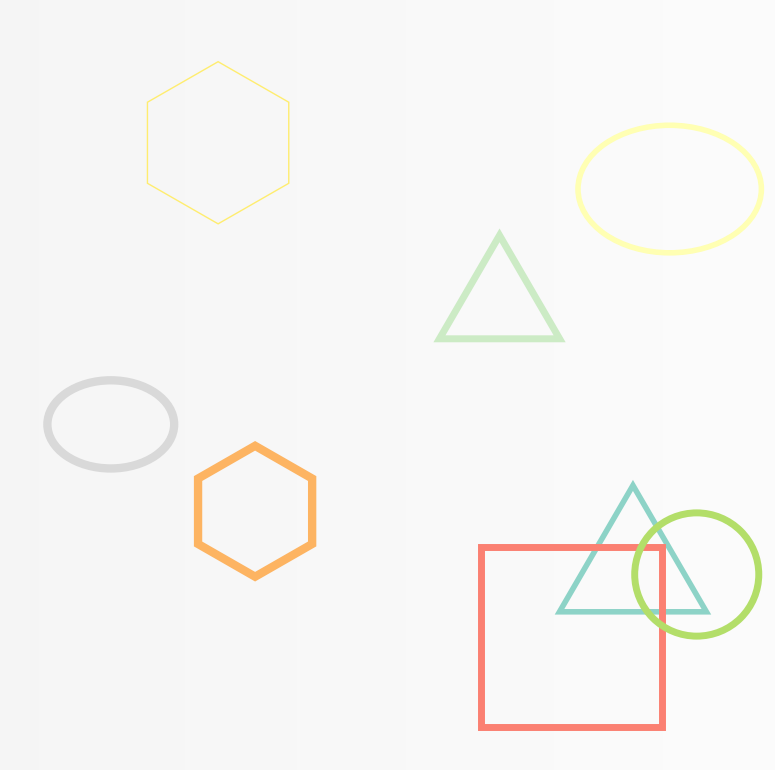[{"shape": "triangle", "thickness": 2, "radius": 0.55, "center": [0.817, 0.26]}, {"shape": "oval", "thickness": 2, "radius": 0.59, "center": [0.864, 0.754]}, {"shape": "square", "thickness": 2.5, "radius": 0.58, "center": [0.737, 0.173]}, {"shape": "hexagon", "thickness": 3, "radius": 0.42, "center": [0.329, 0.336]}, {"shape": "circle", "thickness": 2.5, "radius": 0.4, "center": [0.899, 0.254]}, {"shape": "oval", "thickness": 3, "radius": 0.41, "center": [0.143, 0.449]}, {"shape": "triangle", "thickness": 2.5, "radius": 0.45, "center": [0.645, 0.605]}, {"shape": "hexagon", "thickness": 0.5, "radius": 0.53, "center": [0.281, 0.815]}]